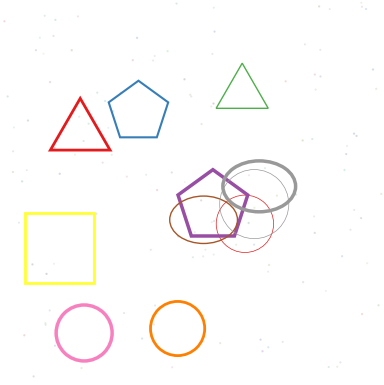[{"shape": "triangle", "thickness": 2, "radius": 0.45, "center": [0.208, 0.655]}, {"shape": "circle", "thickness": 0.5, "radius": 0.37, "center": [0.636, 0.419]}, {"shape": "pentagon", "thickness": 1.5, "radius": 0.41, "center": [0.36, 0.709]}, {"shape": "triangle", "thickness": 1, "radius": 0.39, "center": [0.629, 0.758]}, {"shape": "pentagon", "thickness": 2.5, "radius": 0.48, "center": [0.553, 0.464]}, {"shape": "circle", "thickness": 2, "radius": 0.35, "center": [0.461, 0.147]}, {"shape": "square", "thickness": 2, "radius": 0.45, "center": [0.154, 0.355]}, {"shape": "oval", "thickness": 1, "radius": 0.44, "center": [0.529, 0.429]}, {"shape": "circle", "thickness": 2.5, "radius": 0.36, "center": [0.219, 0.135]}, {"shape": "oval", "thickness": 2.5, "radius": 0.47, "center": [0.673, 0.516]}, {"shape": "circle", "thickness": 0.5, "radius": 0.45, "center": [0.66, 0.47]}]